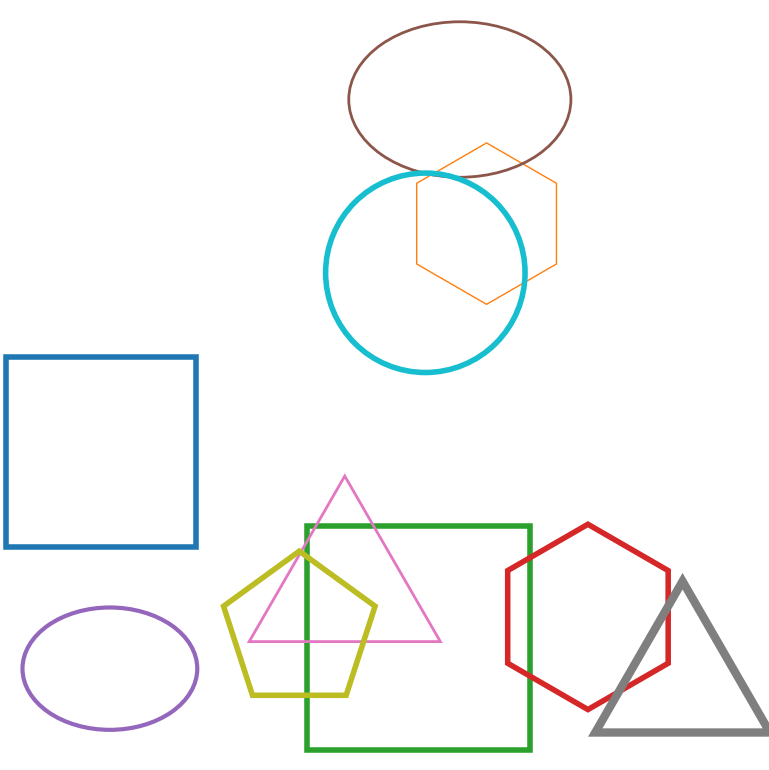[{"shape": "square", "thickness": 2, "radius": 0.62, "center": [0.131, 0.413]}, {"shape": "hexagon", "thickness": 0.5, "radius": 0.52, "center": [0.632, 0.71]}, {"shape": "square", "thickness": 2, "radius": 0.73, "center": [0.543, 0.171]}, {"shape": "hexagon", "thickness": 2, "radius": 0.6, "center": [0.764, 0.199]}, {"shape": "oval", "thickness": 1.5, "radius": 0.57, "center": [0.143, 0.132]}, {"shape": "oval", "thickness": 1, "radius": 0.72, "center": [0.597, 0.871]}, {"shape": "triangle", "thickness": 1, "radius": 0.72, "center": [0.448, 0.238]}, {"shape": "triangle", "thickness": 3, "radius": 0.65, "center": [0.886, 0.114]}, {"shape": "pentagon", "thickness": 2, "radius": 0.52, "center": [0.389, 0.181]}, {"shape": "circle", "thickness": 2, "radius": 0.65, "center": [0.552, 0.646]}]